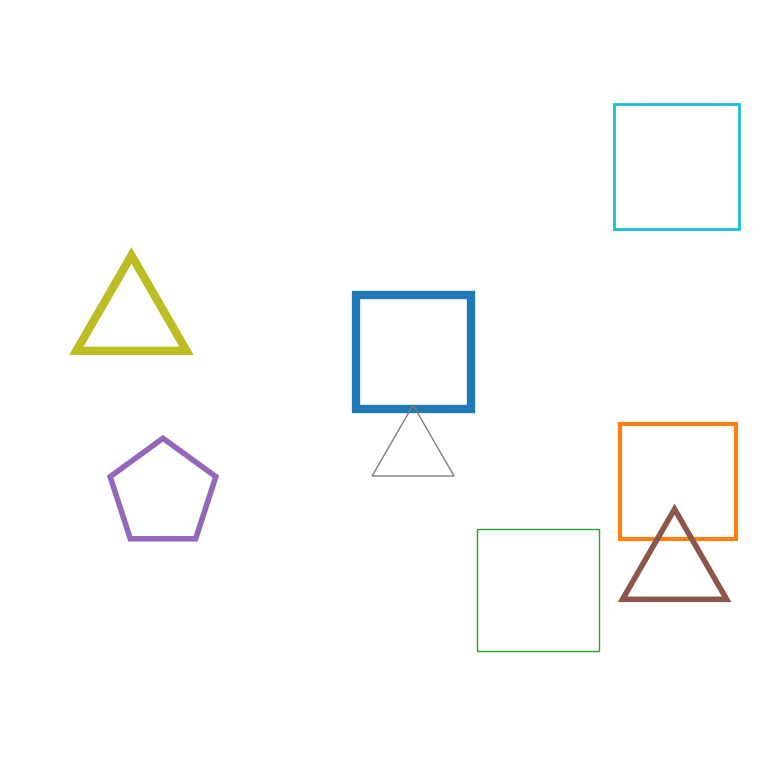[{"shape": "square", "thickness": 3, "radius": 0.37, "center": [0.537, 0.543]}, {"shape": "square", "thickness": 1.5, "radius": 0.38, "center": [0.88, 0.375]}, {"shape": "square", "thickness": 0.5, "radius": 0.4, "center": [0.699, 0.234]}, {"shape": "pentagon", "thickness": 2, "radius": 0.36, "center": [0.212, 0.359]}, {"shape": "triangle", "thickness": 2, "radius": 0.39, "center": [0.876, 0.261]}, {"shape": "triangle", "thickness": 0.5, "radius": 0.31, "center": [0.536, 0.413]}, {"shape": "triangle", "thickness": 3, "radius": 0.41, "center": [0.171, 0.586]}, {"shape": "square", "thickness": 1, "radius": 0.41, "center": [0.879, 0.783]}]